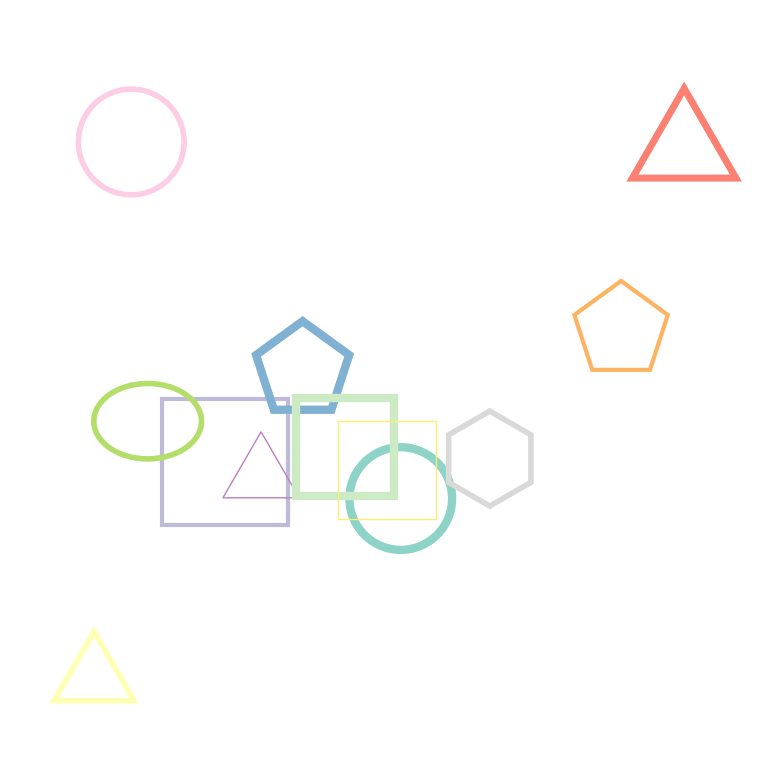[{"shape": "circle", "thickness": 3, "radius": 0.33, "center": [0.52, 0.353]}, {"shape": "triangle", "thickness": 2, "radius": 0.3, "center": [0.122, 0.12]}, {"shape": "square", "thickness": 1.5, "radius": 0.41, "center": [0.292, 0.4]}, {"shape": "triangle", "thickness": 2.5, "radius": 0.39, "center": [0.889, 0.808]}, {"shape": "pentagon", "thickness": 3, "radius": 0.32, "center": [0.393, 0.519]}, {"shape": "pentagon", "thickness": 1.5, "radius": 0.32, "center": [0.807, 0.571]}, {"shape": "oval", "thickness": 2, "radius": 0.35, "center": [0.192, 0.453]}, {"shape": "circle", "thickness": 2, "radius": 0.34, "center": [0.17, 0.816]}, {"shape": "hexagon", "thickness": 2, "radius": 0.31, "center": [0.636, 0.404]}, {"shape": "triangle", "thickness": 0.5, "radius": 0.29, "center": [0.339, 0.382]}, {"shape": "square", "thickness": 3, "radius": 0.32, "center": [0.448, 0.42]}, {"shape": "square", "thickness": 0.5, "radius": 0.32, "center": [0.503, 0.39]}]